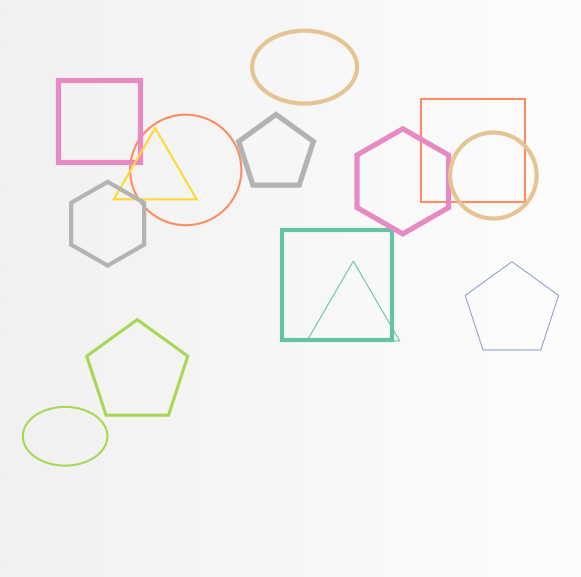[{"shape": "square", "thickness": 2, "radius": 0.48, "center": [0.58, 0.506]}, {"shape": "triangle", "thickness": 0.5, "radius": 0.46, "center": [0.608, 0.455]}, {"shape": "circle", "thickness": 1, "radius": 0.48, "center": [0.32, 0.705]}, {"shape": "square", "thickness": 1, "radius": 0.45, "center": [0.814, 0.738]}, {"shape": "pentagon", "thickness": 0.5, "radius": 0.42, "center": [0.881, 0.461]}, {"shape": "square", "thickness": 2.5, "radius": 0.36, "center": [0.17, 0.789]}, {"shape": "hexagon", "thickness": 2.5, "radius": 0.45, "center": [0.693, 0.685]}, {"shape": "pentagon", "thickness": 1.5, "radius": 0.46, "center": [0.236, 0.354]}, {"shape": "oval", "thickness": 1, "radius": 0.36, "center": [0.112, 0.244]}, {"shape": "triangle", "thickness": 1, "radius": 0.41, "center": [0.267, 0.695]}, {"shape": "circle", "thickness": 2, "radius": 0.37, "center": [0.849, 0.695]}, {"shape": "oval", "thickness": 2, "radius": 0.45, "center": [0.524, 0.883]}, {"shape": "pentagon", "thickness": 2.5, "radius": 0.34, "center": [0.475, 0.733]}, {"shape": "hexagon", "thickness": 2, "radius": 0.36, "center": [0.185, 0.612]}]